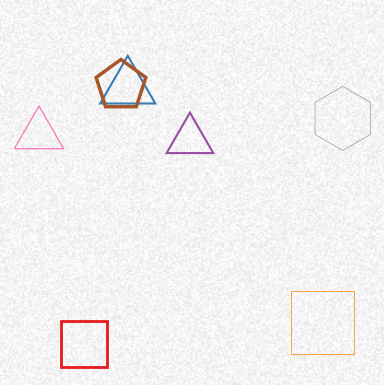[{"shape": "square", "thickness": 2, "radius": 0.3, "center": [0.218, 0.106]}, {"shape": "triangle", "thickness": 1.5, "radius": 0.41, "center": [0.332, 0.772]}, {"shape": "triangle", "thickness": 1.5, "radius": 0.35, "center": [0.493, 0.637]}, {"shape": "square", "thickness": 0.5, "radius": 0.41, "center": [0.837, 0.163]}, {"shape": "pentagon", "thickness": 2.5, "radius": 0.34, "center": [0.314, 0.778]}, {"shape": "triangle", "thickness": 1, "radius": 0.37, "center": [0.101, 0.651]}, {"shape": "hexagon", "thickness": 0.5, "radius": 0.42, "center": [0.89, 0.692]}]